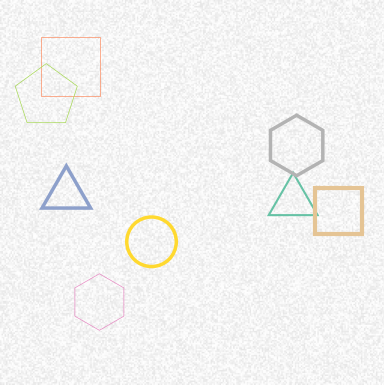[{"shape": "triangle", "thickness": 1.5, "radius": 0.37, "center": [0.761, 0.478]}, {"shape": "square", "thickness": 0.5, "radius": 0.38, "center": [0.183, 0.827]}, {"shape": "triangle", "thickness": 2.5, "radius": 0.36, "center": [0.172, 0.496]}, {"shape": "hexagon", "thickness": 0.5, "radius": 0.37, "center": [0.258, 0.215]}, {"shape": "pentagon", "thickness": 0.5, "radius": 0.42, "center": [0.12, 0.75]}, {"shape": "circle", "thickness": 2.5, "radius": 0.32, "center": [0.394, 0.372]}, {"shape": "square", "thickness": 3, "radius": 0.3, "center": [0.88, 0.452]}, {"shape": "hexagon", "thickness": 2.5, "radius": 0.39, "center": [0.77, 0.622]}]